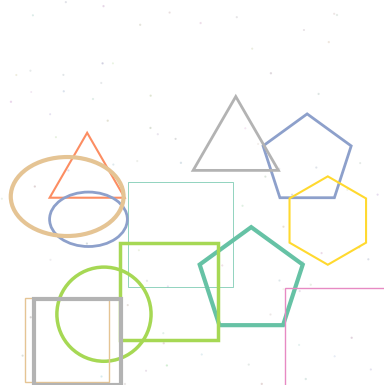[{"shape": "pentagon", "thickness": 3, "radius": 0.7, "center": [0.652, 0.269]}, {"shape": "square", "thickness": 0.5, "radius": 0.68, "center": [0.469, 0.39]}, {"shape": "triangle", "thickness": 1.5, "radius": 0.56, "center": [0.226, 0.543]}, {"shape": "oval", "thickness": 2, "radius": 0.51, "center": [0.23, 0.43]}, {"shape": "pentagon", "thickness": 2, "radius": 0.6, "center": [0.798, 0.584]}, {"shape": "square", "thickness": 1, "radius": 0.68, "center": [0.876, 0.115]}, {"shape": "square", "thickness": 2.5, "radius": 0.63, "center": [0.439, 0.242]}, {"shape": "circle", "thickness": 2.5, "radius": 0.61, "center": [0.27, 0.184]}, {"shape": "hexagon", "thickness": 1.5, "radius": 0.57, "center": [0.851, 0.427]}, {"shape": "oval", "thickness": 3, "radius": 0.73, "center": [0.174, 0.49]}, {"shape": "square", "thickness": 1, "radius": 0.55, "center": [0.175, 0.117]}, {"shape": "square", "thickness": 3, "radius": 0.56, "center": [0.201, 0.112]}, {"shape": "triangle", "thickness": 2, "radius": 0.64, "center": [0.612, 0.621]}]